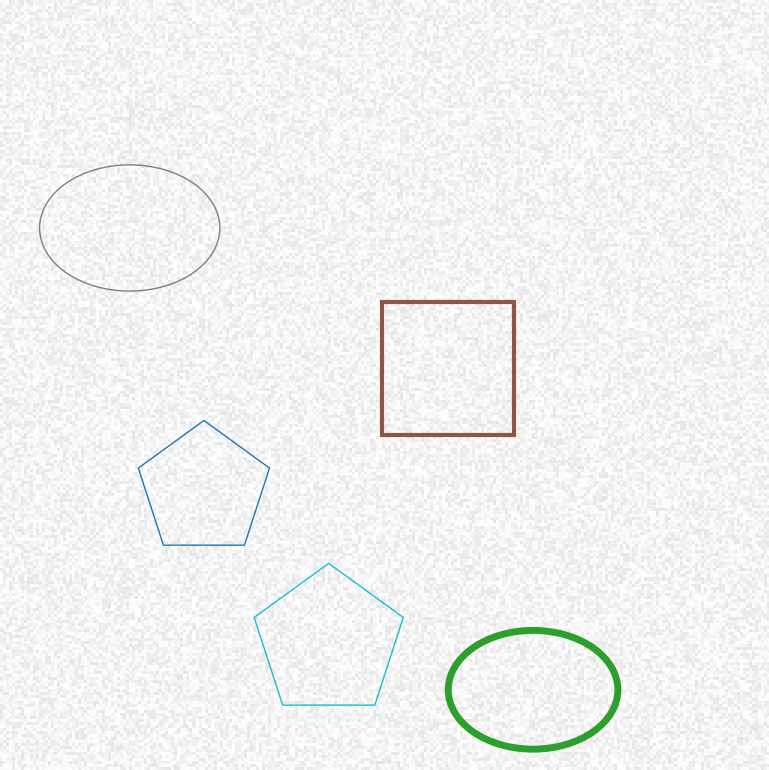[{"shape": "pentagon", "thickness": 0.5, "radius": 0.45, "center": [0.265, 0.364]}, {"shape": "oval", "thickness": 2.5, "radius": 0.55, "center": [0.692, 0.104]}, {"shape": "square", "thickness": 1.5, "radius": 0.43, "center": [0.582, 0.521]}, {"shape": "oval", "thickness": 0.5, "radius": 0.59, "center": [0.168, 0.704]}, {"shape": "pentagon", "thickness": 0.5, "radius": 0.51, "center": [0.427, 0.167]}]